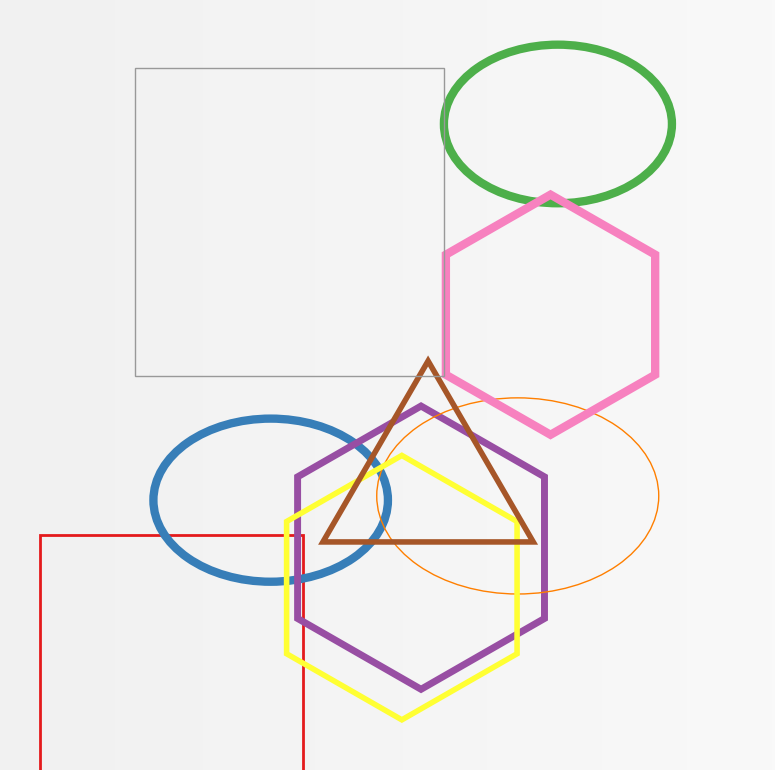[{"shape": "square", "thickness": 1, "radius": 0.85, "center": [0.221, 0.135]}, {"shape": "oval", "thickness": 3, "radius": 0.76, "center": [0.349, 0.35]}, {"shape": "oval", "thickness": 3, "radius": 0.74, "center": [0.72, 0.839]}, {"shape": "hexagon", "thickness": 2.5, "radius": 0.92, "center": [0.543, 0.289]}, {"shape": "oval", "thickness": 0.5, "radius": 0.91, "center": [0.668, 0.356]}, {"shape": "hexagon", "thickness": 2, "radius": 0.86, "center": [0.518, 0.237]}, {"shape": "triangle", "thickness": 2, "radius": 0.78, "center": [0.552, 0.375]}, {"shape": "hexagon", "thickness": 3, "radius": 0.78, "center": [0.71, 0.591]}, {"shape": "square", "thickness": 0.5, "radius": 1.0, "center": [0.374, 0.712]}]